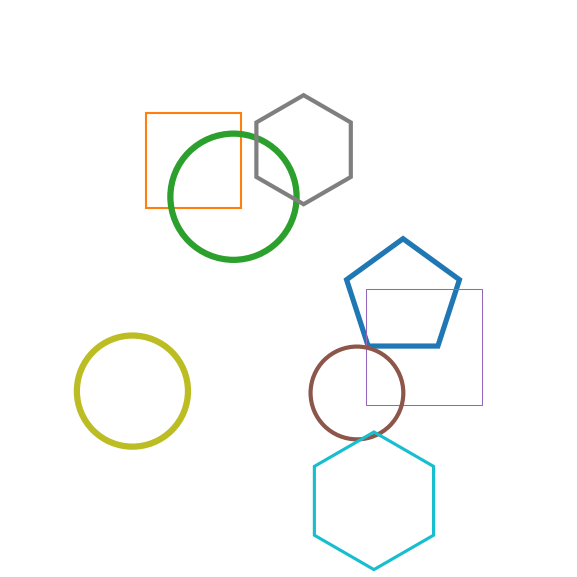[{"shape": "pentagon", "thickness": 2.5, "radius": 0.51, "center": [0.698, 0.483]}, {"shape": "square", "thickness": 1, "radius": 0.41, "center": [0.335, 0.721]}, {"shape": "circle", "thickness": 3, "radius": 0.55, "center": [0.404, 0.658]}, {"shape": "square", "thickness": 0.5, "radius": 0.5, "center": [0.734, 0.398]}, {"shape": "circle", "thickness": 2, "radius": 0.4, "center": [0.618, 0.319]}, {"shape": "hexagon", "thickness": 2, "radius": 0.47, "center": [0.526, 0.74]}, {"shape": "circle", "thickness": 3, "radius": 0.48, "center": [0.229, 0.322]}, {"shape": "hexagon", "thickness": 1.5, "radius": 0.6, "center": [0.648, 0.132]}]